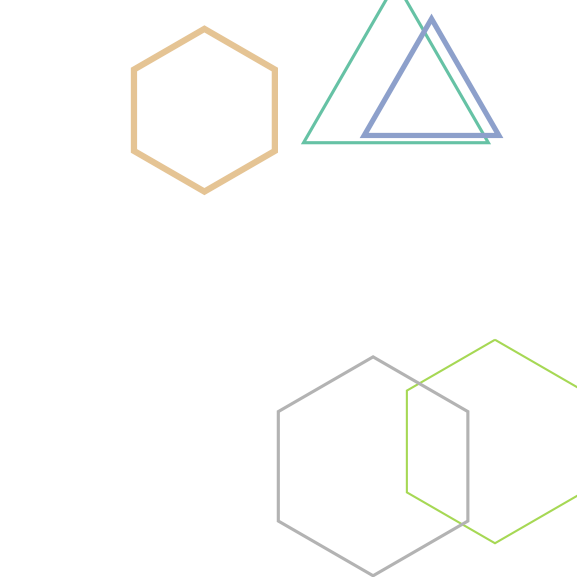[{"shape": "triangle", "thickness": 1.5, "radius": 0.92, "center": [0.686, 0.844]}, {"shape": "triangle", "thickness": 2.5, "radius": 0.67, "center": [0.747, 0.832]}, {"shape": "hexagon", "thickness": 1, "radius": 0.88, "center": [0.857, 0.235]}, {"shape": "hexagon", "thickness": 3, "radius": 0.7, "center": [0.354, 0.808]}, {"shape": "hexagon", "thickness": 1.5, "radius": 0.95, "center": [0.646, 0.192]}]